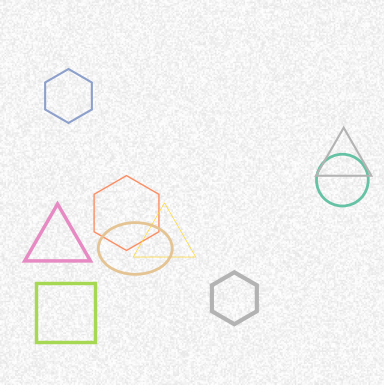[{"shape": "circle", "thickness": 2, "radius": 0.34, "center": [0.889, 0.532]}, {"shape": "hexagon", "thickness": 1, "radius": 0.49, "center": [0.329, 0.447]}, {"shape": "hexagon", "thickness": 1.5, "radius": 0.35, "center": [0.178, 0.751]}, {"shape": "triangle", "thickness": 2.5, "radius": 0.49, "center": [0.15, 0.372]}, {"shape": "square", "thickness": 2.5, "radius": 0.38, "center": [0.171, 0.187]}, {"shape": "triangle", "thickness": 0.5, "radius": 0.47, "center": [0.427, 0.379]}, {"shape": "oval", "thickness": 2, "radius": 0.48, "center": [0.351, 0.355]}, {"shape": "triangle", "thickness": 1.5, "radius": 0.42, "center": [0.893, 0.585]}, {"shape": "hexagon", "thickness": 3, "radius": 0.34, "center": [0.609, 0.225]}]